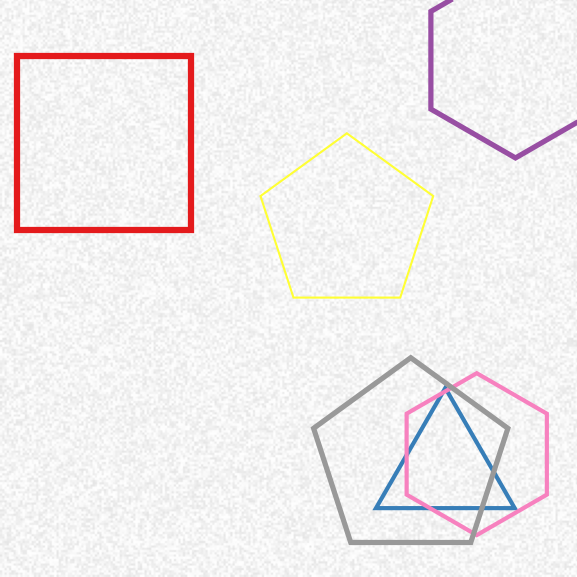[{"shape": "square", "thickness": 3, "radius": 0.75, "center": [0.18, 0.751]}, {"shape": "triangle", "thickness": 2, "radius": 0.69, "center": [0.771, 0.189]}, {"shape": "hexagon", "thickness": 2.5, "radius": 0.85, "center": [0.893, 0.895]}, {"shape": "pentagon", "thickness": 1, "radius": 0.79, "center": [0.601, 0.611]}, {"shape": "hexagon", "thickness": 2, "radius": 0.7, "center": [0.826, 0.213]}, {"shape": "pentagon", "thickness": 2.5, "radius": 0.88, "center": [0.711, 0.203]}]